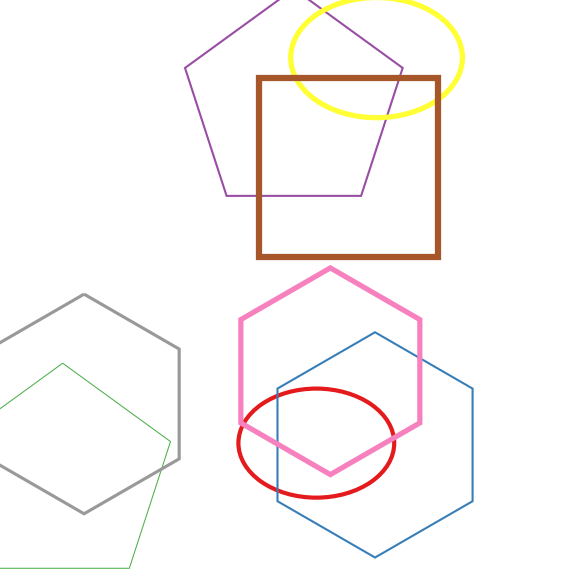[{"shape": "oval", "thickness": 2, "radius": 0.67, "center": [0.548, 0.232]}, {"shape": "hexagon", "thickness": 1, "radius": 0.98, "center": [0.649, 0.229]}, {"shape": "pentagon", "thickness": 0.5, "radius": 0.98, "center": [0.109, 0.174]}, {"shape": "pentagon", "thickness": 1, "radius": 0.99, "center": [0.509, 0.82]}, {"shape": "oval", "thickness": 2.5, "radius": 0.74, "center": [0.652, 0.899]}, {"shape": "square", "thickness": 3, "radius": 0.78, "center": [0.604, 0.709]}, {"shape": "hexagon", "thickness": 2.5, "radius": 0.89, "center": [0.572, 0.356]}, {"shape": "hexagon", "thickness": 1.5, "radius": 0.95, "center": [0.146, 0.3]}]